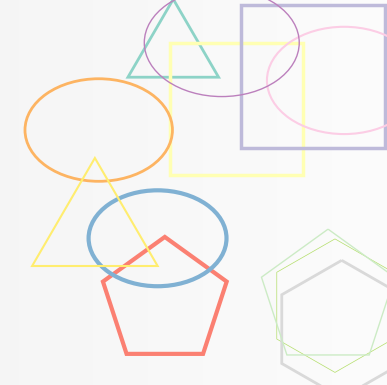[{"shape": "triangle", "thickness": 2, "radius": 0.68, "center": [0.447, 0.867]}, {"shape": "square", "thickness": 2.5, "radius": 0.86, "center": [0.61, 0.718]}, {"shape": "square", "thickness": 2.5, "radius": 0.93, "center": [0.808, 0.801]}, {"shape": "pentagon", "thickness": 3, "radius": 0.84, "center": [0.425, 0.217]}, {"shape": "oval", "thickness": 3, "radius": 0.89, "center": [0.407, 0.381]}, {"shape": "oval", "thickness": 2, "radius": 0.95, "center": [0.255, 0.662]}, {"shape": "hexagon", "thickness": 0.5, "radius": 0.87, "center": [0.864, 0.206]}, {"shape": "oval", "thickness": 1.5, "radius": 1.0, "center": [0.888, 0.791]}, {"shape": "hexagon", "thickness": 2, "radius": 0.89, "center": [0.882, 0.145]}, {"shape": "oval", "thickness": 1, "radius": 1.0, "center": [0.572, 0.889]}, {"shape": "pentagon", "thickness": 1, "radius": 0.9, "center": [0.847, 0.224]}, {"shape": "triangle", "thickness": 1.5, "radius": 0.94, "center": [0.245, 0.403]}]